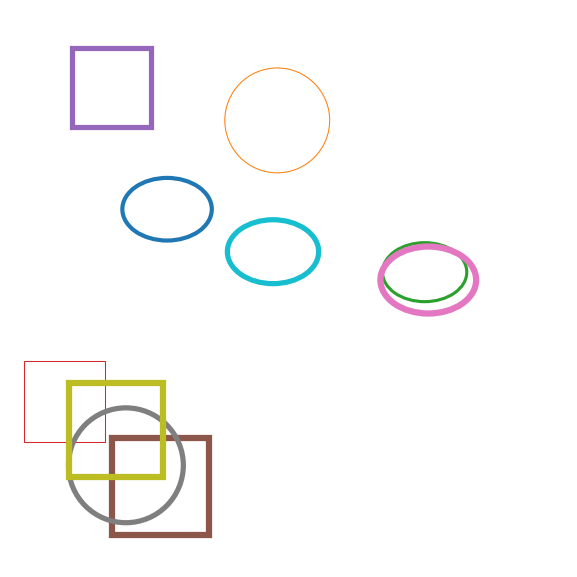[{"shape": "oval", "thickness": 2, "radius": 0.39, "center": [0.289, 0.637]}, {"shape": "circle", "thickness": 0.5, "radius": 0.45, "center": [0.48, 0.791]}, {"shape": "oval", "thickness": 1.5, "radius": 0.36, "center": [0.735, 0.528]}, {"shape": "square", "thickness": 0.5, "radius": 0.35, "center": [0.111, 0.304]}, {"shape": "square", "thickness": 2.5, "radius": 0.34, "center": [0.194, 0.848]}, {"shape": "square", "thickness": 3, "radius": 0.42, "center": [0.277, 0.157]}, {"shape": "oval", "thickness": 3, "radius": 0.41, "center": [0.742, 0.514]}, {"shape": "circle", "thickness": 2.5, "radius": 0.5, "center": [0.218, 0.193]}, {"shape": "square", "thickness": 3, "radius": 0.41, "center": [0.201, 0.255]}, {"shape": "oval", "thickness": 2.5, "radius": 0.4, "center": [0.473, 0.563]}]